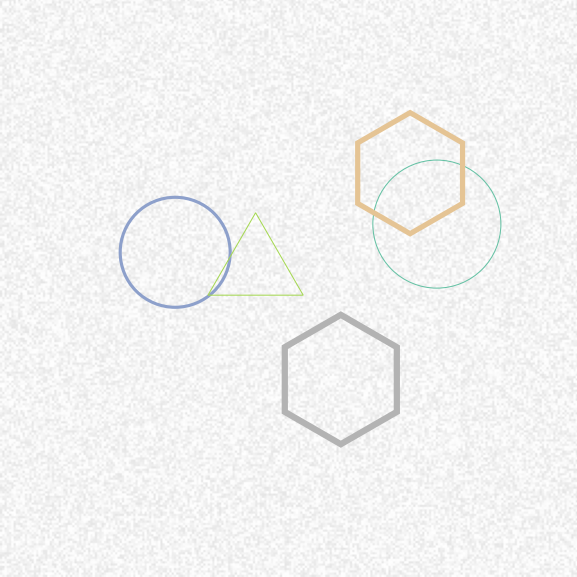[{"shape": "circle", "thickness": 0.5, "radius": 0.55, "center": [0.756, 0.611]}, {"shape": "circle", "thickness": 1.5, "radius": 0.48, "center": [0.303, 0.562]}, {"shape": "triangle", "thickness": 0.5, "radius": 0.48, "center": [0.443, 0.536]}, {"shape": "hexagon", "thickness": 2.5, "radius": 0.52, "center": [0.71, 0.699]}, {"shape": "hexagon", "thickness": 3, "radius": 0.56, "center": [0.59, 0.342]}]